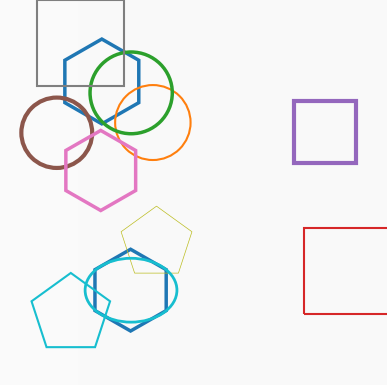[{"shape": "hexagon", "thickness": 2.5, "radius": 0.55, "center": [0.263, 0.788]}, {"shape": "hexagon", "thickness": 2.5, "radius": 0.53, "center": [0.337, 0.246]}, {"shape": "circle", "thickness": 1.5, "radius": 0.49, "center": [0.394, 0.682]}, {"shape": "circle", "thickness": 2.5, "radius": 0.53, "center": [0.339, 0.759]}, {"shape": "square", "thickness": 1.5, "radius": 0.56, "center": [0.896, 0.297]}, {"shape": "square", "thickness": 3, "radius": 0.4, "center": [0.838, 0.657]}, {"shape": "circle", "thickness": 3, "radius": 0.46, "center": [0.146, 0.655]}, {"shape": "hexagon", "thickness": 2.5, "radius": 0.52, "center": [0.26, 0.557]}, {"shape": "square", "thickness": 1.5, "radius": 0.56, "center": [0.208, 0.888]}, {"shape": "pentagon", "thickness": 0.5, "radius": 0.48, "center": [0.404, 0.368]}, {"shape": "pentagon", "thickness": 1.5, "radius": 0.53, "center": [0.183, 0.184]}, {"shape": "oval", "thickness": 2, "radius": 0.59, "center": [0.338, 0.246]}]